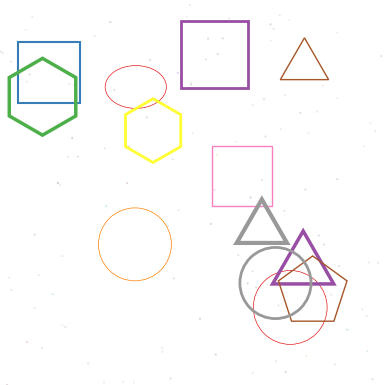[{"shape": "oval", "thickness": 0.5, "radius": 0.4, "center": [0.353, 0.774]}, {"shape": "circle", "thickness": 0.5, "radius": 0.48, "center": [0.754, 0.201]}, {"shape": "square", "thickness": 1.5, "radius": 0.4, "center": [0.127, 0.812]}, {"shape": "hexagon", "thickness": 2.5, "radius": 0.5, "center": [0.11, 0.749]}, {"shape": "triangle", "thickness": 2.5, "radius": 0.46, "center": [0.787, 0.308]}, {"shape": "square", "thickness": 2, "radius": 0.44, "center": [0.557, 0.86]}, {"shape": "circle", "thickness": 0.5, "radius": 0.47, "center": [0.35, 0.365]}, {"shape": "hexagon", "thickness": 2, "radius": 0.41, "center": [0.398, 0.661]}, {"shape": "pentagon", "thickness": 1, "radius": 0.47, "center": [0.812, 0.241]}, {"shape": "triangle", "thickness": 1, "radius": 0.36, "center": [0.791, 0.829]}, {"shape": "square", "thickness": 1, "radius": 0.39, "center": [0.628, 0.543]}, {"shape": "triangle", "thickness": 3, "radius": 0.38, "center": [0.68, 0.407]}, {"shape": "circle", "thickness": 2, "radius": 0.46, "center": [0.715, 0.265]}]